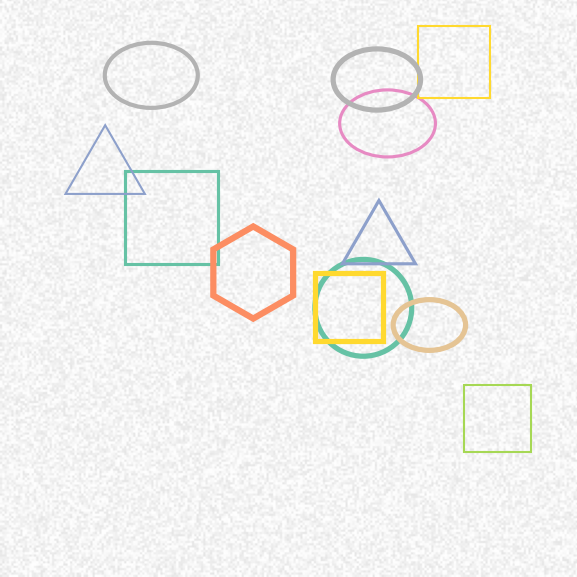[{"shape": "square", "thickness": 1.5, "radius": 0.4, "center": [0.297, 0.622]}, {"shape": "circle", "thickness": 2.5, "radius": 0.42, "center": [0.629, 0.466]}, {"shape": "hexagon", "thickness": 3, "radius": 0.4, "center": [0.439, 0.527]}, {"shape": "triangle", "thickness": 1, "radius": 0.4, "center": [0.182, 0.703]}, {"shape": "triangle", "thickness": 1.5, "radius": 0.37, "center": [0.656, 0.579]}, {"shape": "oval", "thickness": 1.5, "radius": 0.41, "center": [0.671, 0.785]}, {"shape": "square", "thickness": 1, "radius": 0.29, "center": [0.862, 0.274]}, {"shape": "square", "thickness": 2.5, "radius": 0.29, "center": [0.604, 0.467]}, {"shape": "square", "thickness": 1, "radius": 0.31, "center": [0.786, 0.892]}, {"shape": "oval", "thickness": 2.5, "radius": 0.31, "center": [0.744, 0.436]}, {"shape": "oval", "thickness": 2.5, "radius": 0.38, "center": [0.653, 0.861]}, {"shape": "oval", "thickness": 2, "radius": 0.4, "center": [0.262, 0.869]}]